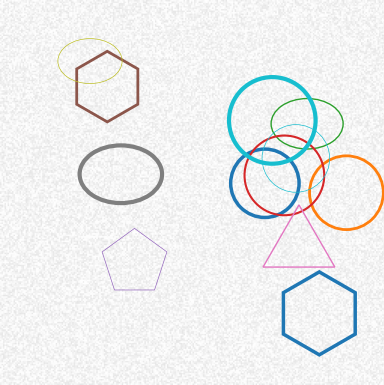[{"shape": "circle", "thickness": 2.5, "radius": 0.44, "center": [0.688, 0.524]}, {"shape": "hexagon", "thickness": 2.5, "radius": 0.54, "center": [0.829, 0.186]}, {"shape": "circle", "thickness": 2, "radius": 0.48, "center": [0.9, 0.499]}, {"shape": "oval", "thickness": 1, "radius": 0.47, "center": [0.798, 0.679]}, {"shape": "circle", "thickness": 1.5, "radius": 0.52, "center": [0.739, 0.544]}, {"shape": "pentagon", "thickness": 0.5, "radius": 0.44, "center": [0.349, 0.318]}, {"shape": "hexagon", "thickness": 2, "radius": 0.46, "center": [0.279, 0.775]}, {"shape": "triangle", "thickness": 1, "radius": 0.54, "center": [0.776, 0.36]}, {"shape": "oval", "thickness": 3, "radius": 0.54, "center": [0.314, 0.547]}, {"shape": "oval", "thickness": 0.5, "radius": 0.42, "center": [0.234, 0.841]}, {"shape": "circle", "thickness": 0.5, "radius": 0.44, "center": [0.769, 0.588]}, {"shape": "circle", "thickness": 3, "radius": 0.56, "center": [0.707, 0.687]}]